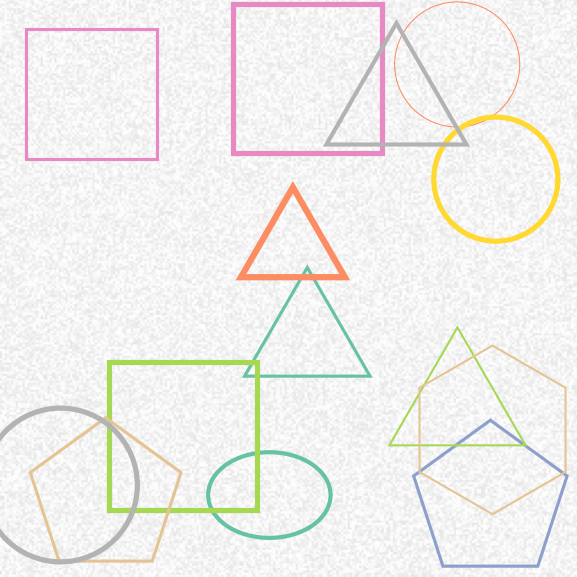[{"shape": "oval", "thickness": 2, "radius": 0.53, "center": [0.466, 0.142]}, {"shape": "triangle", "thickness": 1.5, "radius": 0.63, "center": [0.532, 0.41]}, {"shape": "triangle", "thickness": 3, "radius": 0.52, "center": [0.507, 0.571]}, {"shape": "circle", "thickness": 0.5, "radius": 0.54, "center": [0.792, 0.888]}, {"shape": "pentagon", "thickness": 1.5, "radius": 0.7, "center": [0.849, 0.132]}, {"shape": "square", "thickness": 1.5, "radius": 0.57, "center": [0.158, 0.836]}, {"shape": "square", "thickness": 2.5, "radius": 0.65, "center": [0.533, 0.863]}, {"shape": "triangle", "thickness": 1, "radius": 0.68, "center": [0.792, 0.296]}, {"shape": "square", "thickness": 2.5, "radius": 0.64, "center": [0.317, 0.244]}, {"shape": "circle", "thickness": 2.5, "radius": 0.54, "center": [0.859, 0.689]}, {"shape": "hexagon", "thickness": 1, "radius": 0.73, "center": [0.853, 0.255]}, {"shape": "pentagon", "thickness": 1.5, "radius": 0.69, "center": [0.183, 0.139]}, {"shape": "triangle", "thickness": 2, "radius": 0.7, "center": [0.686, 0.819]}, {"shape": "circle", "thickness": 2.5, "radius": 0.67, "center": [0.105, 0.159]}]